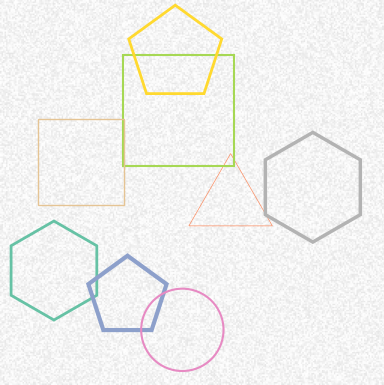[{"shape": "hexagon", "thickness": 2, "radius": 0.64, "center": [0.14, 0.297]}, {"shape": "triangle", "thickness": 0.5, "radius": 0.63, "center": [0.599, 0.476]}, {"shape": "pentagon", "thickness": 3, "radius": 0.53, "center": [0.331, 0.229]}, {"shape": "circle", "thickness": 1.5, "radius": 0.53, "center": [0.474, 0.143]}, {"shape": "square", "thickness": 1.5, "radius": 0.72, "center": [0.464, 0.713]}, {"shape": "pentagon", "thickness": 2, "radius": 0.63, "center": [0.455, 0.86]}, {"shape": "square", "thickness": 1, "radius": 0.56, "center": [0.21, 0.58]}, {"shape": "hexagon", "thickness": 2.5, "radius": 0.71, "center": [0.813, 0.514]}]